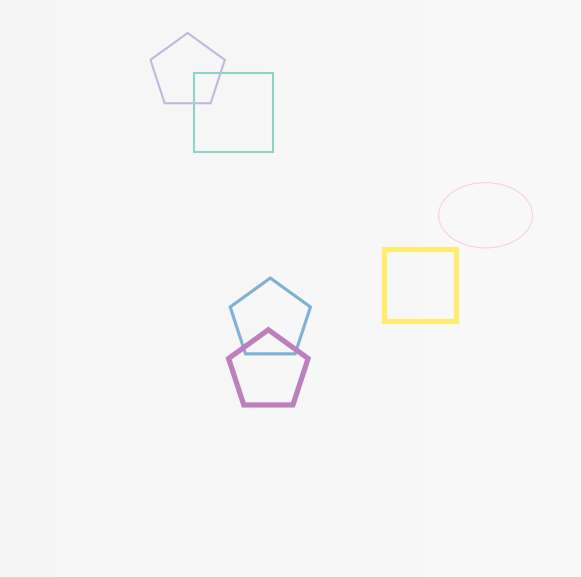[{"shape": "square", "thickness": 1, "radius": 0.34, "center": [0.402, 0.804]}, {"shape": "pentagon", "thickness": 1, "radius": 0.34, "center": [0.323, 0.875]}, {"shape": "pentagon", "thickness": 1.5, "radius": 0.36, "center": [0.465, 0.445]}, {"shape": "oval", "thickness": 0.5, "radius": 0.4, "center": [0.835, 0.626]}, {"shape": "pentagon", "thickness": 2.5, "radius": 0.36, "center": [0.462, 0.356]}, {"shape": "square", "thickness": 2.5, "radius": 0.31, "center": [0.722, 0.506]}]